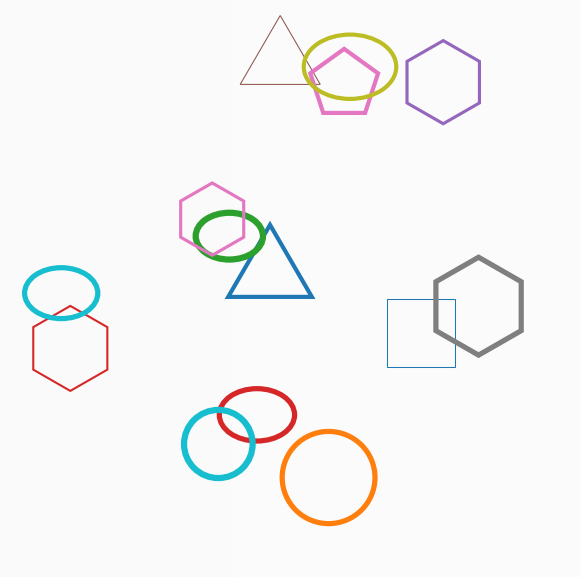[{"shape": "square", "thickness": 0.5, "radius": 0.3, "center": [0.724, 0.422]}, {"shape": "triangle", "thickness": 2, "radius": 0.42, "center": [0.465, 0.527]}, {"shape": "circle", "thickness": 2.5, "radius": 0.4, "center": [0.565, 0.172]}, {"shape": "oval", "thickness": 3, "radius": 0.29, "center": [0.395, 0.59]}, {"shape": "hexagon", "thickness": 1, "radius": 0.37, "center": [0.121, 0.396]}, {"shape": "oval", "thickness": 2.5, "radius": 0.32, "center": [0.442, 0.281]}, {"shape": "hexagon", "thickness": 1.5, "radius": 0.36, "center": [0.763, 0.857]}, {"shape": "triangle", "thickness": 0.5, "radius": 0.4, "center": [0.482, 0.893]}, {"shape": "hexagon", "thickness": 1.5, "radius": 0.31, "center": [0.365, 0.62]}, {"shape": "pentagon", "thickness": 2, "radius": 0.31, "center": [0.592, 0.853]}, {"shape": "hexagon", "thickness": 2.5, "radius": 0.42, "center": [0.823, 0.469]}, {"shape": "oval", "thickness": 2, "radius": 0.4, "center": [0.602, 0.884]}, {"shape": "oval", "thickness": 2.5, "radius": 0.31, "center": [0.105, 0.492]}, {"shape": "circle", "thickness": 3, "radius": 0.29, "center": [0.376, 0.23]}]